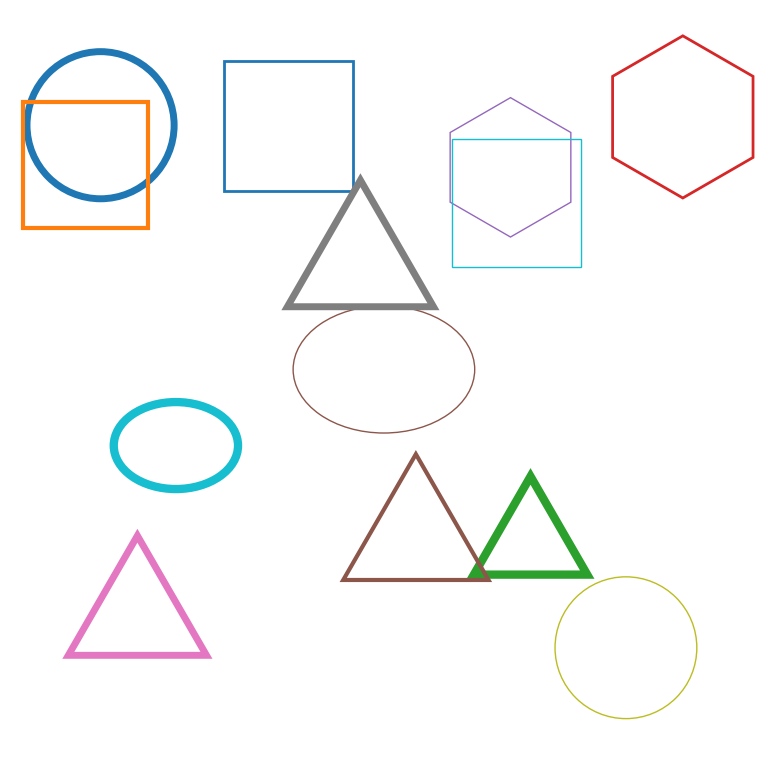[{"shape": "circle", "thickness": 2.5, "radius": 0.48, "center": [0.131, 0.837]}, {"shape": "square", "thickness": 1, "radius": 0.42, "center": [0.375, 0.836]}, {"shape": "square", "thickness": 1.5, "radius": 0.41, "center": [0.111, 0.786]}, {"shape": "triangle", "thickness": 3, "radius": 0.43, "center": [0.689, 0.296]}, {"shape": "hexagon", "thickness": 1, "radius": 0.53, "center": [0.887, 0.848]}, {"shape": "hexagon", "thickness": 0.5, "radius": 0.45, "center": [0.663, 0.783]}, {"shape": "oval", "thickness": 0.5, "radius": 0.59, "center": [0.499, 0.52]}, {"shape": "triangle", "thickness": 1.5, "radius": 0.54, "center": [0.54, 0.301]}, {"shape": "triangle", "thickness": 2.5, "radius": 0.52, "center": [0.178, 0.201]}, {"shape": "triangle", "thickness": 2.5, "radius": 0.55, "center": [0.468, 0.656]}, {"shape": "circle", "thickness": 0.5, "radius": 0.46, "center": [0.813, 0.159]}, {"shape": "oval", "thickness": 3, "radius": 0.4, "center": [0.228, 0.421]}, {"shape": "square", "thickness": 0.5, "radius": 0.42, "center": [0.671, 0.736]}]